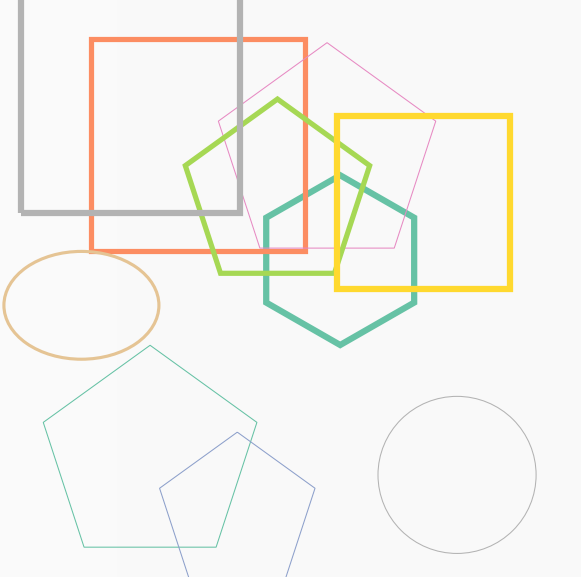[{"shape": "hexagon", "thickness": 3, "radius": 0.73, "center": [0.585, 0.549]}, {"shape": "pentagon", "thickness": 0.5, "radius": 0.97, "center": [0.258, 0.208]}, {"shape": "square", "thickness": 2.5, "radius": 0.92, "center": [0.341, 0.748]}, {"shape": "pentagon", "thickness": 0.5, "radius": 0.7, "center": [0.408, 0.11]}, {"shape": "pentagon", "thickness": 0.5, "radius": 0.98, "center": [0.563, 0.729]}, {"shape": "pentagon", "thickness": 2.5, "radius": 0.83, "center": [0.477, 0.661]}, {"shape": "square", "thickness": 3, "radius": 0.75, "center": [0.728, 0.648]}, {"shape": "oval", "thickness": 1.5, "radius": 0.67, "center": [0.14, 0.47]}, {"shape": "circle", "thickness": 0.5, "radius": 0.68, "center": [0.786, 0.177]}, {"shape": "square", "thickness": 3, "radius": 0.94, "center": [0.225, 0.82]}]